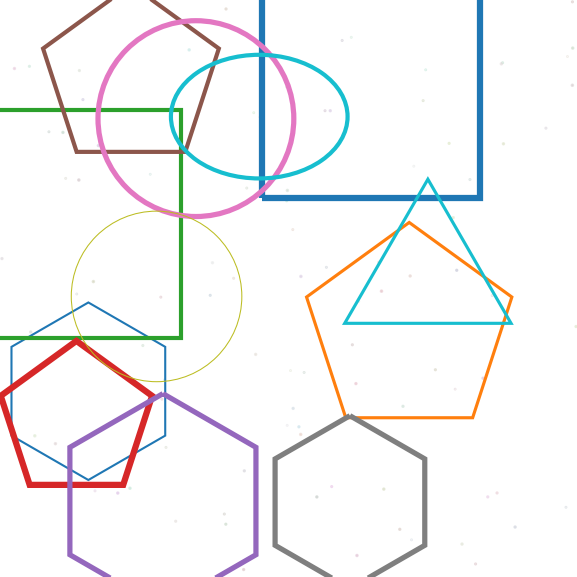[{"shape": "square", "thickness": 3, "radius": 0.94, "center": [0.643, 0.844]}, {"shape": "hexagon", "thickness": 1, "radius": 0.77, "center": [0.153, 0.322]}, {"shape": "pentagon", "thickness": 1.5, "radius": 0.93, "center": [0.709, 0.427]}, {"shape": "square", "thickness": 2, "radius": 0.99, "center": [0.117, 0.611]}, {"shape": "pentagon", "thickness": 3, "radius": 0.69, "center": [0.132, 0.271]}, {"shape": "hexagon", "thickness": 2.5, "radius": 0.93, "center": [0.282, 0.132]}, {"shape": "pentagon", "thickness": 2, "radius": 0.8, "center": [0.227, 0.866]}, {"shape": "circle", "thickness": 2.5, "radius": 0.85, "center": [0.339, 0.794]}, {"shape": "hexagon", "thickness": 2.5, "radius": 0.75, "center": [0.606, 0.13]}, {"shape": "circle", "thickness": 0.5, "radius": 0.74, "center": [0.271, 0.486]}, {"shape": "triangle", "thickness": 1.5, "radius": 0.83, "center": [0.741, 0.522]}, {"shape": "oval", "thickness": 2, "radius": 0.76, "center": [0.449, 0.797]}]